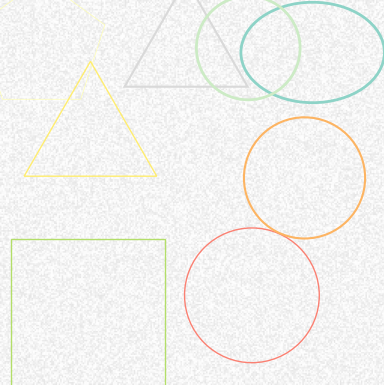[{"shape": "oval", "thickness": 2, "radius": 0.93, "center": [0.812, 0.864]}, {"shape": "pentagon", "thickness": 0.5, "radius": 0.86, "center": [0.108, 0.882]}, {"shape": "circle", "thickness": 1, "radius": 0.87, "center": [0.654, 0.233]}, {"shape": "circle", "thickness": 1.5, "radius": 0.79, "center": [0.791, 0.538]}, {"shape": "square", "thickness": 1, "radius": 1.0, "center": [0.229, 0.179]}, {"shape": "triangle", "thickness": 1.5, "radius": 0.92, "center": [0.483, 0.867]}, {"shape": "circle", "thickness": 2, "radius": 0.67, "center": [0.645, 0.875]}, {"shape": "triangle", "thickness": 1, "radius": 0.99, "center": [0.235, 0.642]}]